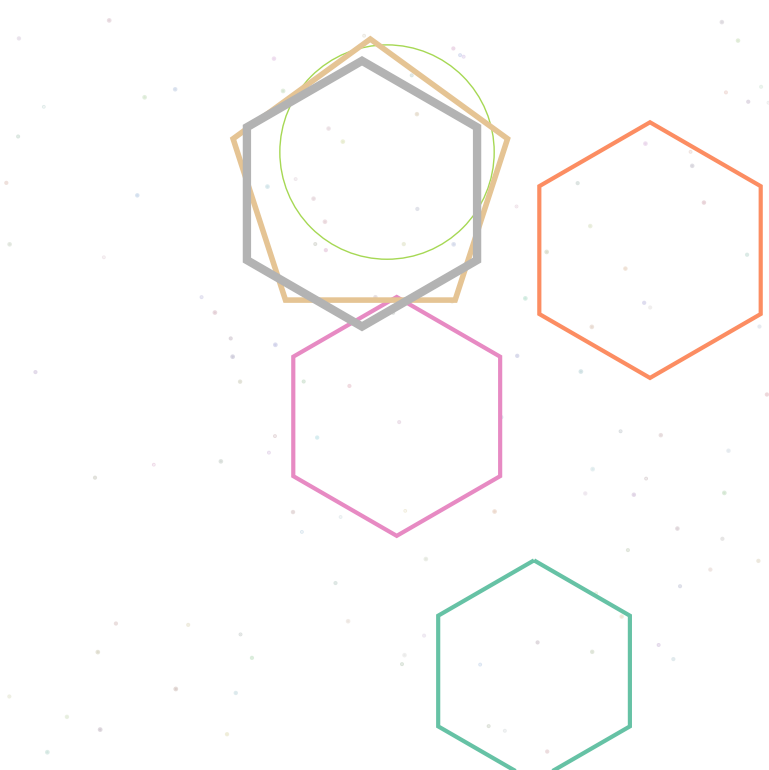[{"shape": "hexagon", "thickness": 1.5, "radius": 0.72, "center": [0.694, 0.129]}, {"shape": "hexagon", "thickness": 1.5, "radius": 0.83, "center": [0.844, 0.675]}, {"shape": "hexagon", "thickness": 1.5, "radius": 0.78, "center": [0.515, 0.459]}, {"shape": "circle", "thickness": 0.5, "radius": 0.7, "center": [0.503, 0.803]}, {"shape": "pentagon", "thickness": 2, "radius": 0.94, "center": [0.481, 0.762]}, {"shape": "hexagon", "thickness": 3, "radius": 0.86, "center": [0.47, 0.748]}]